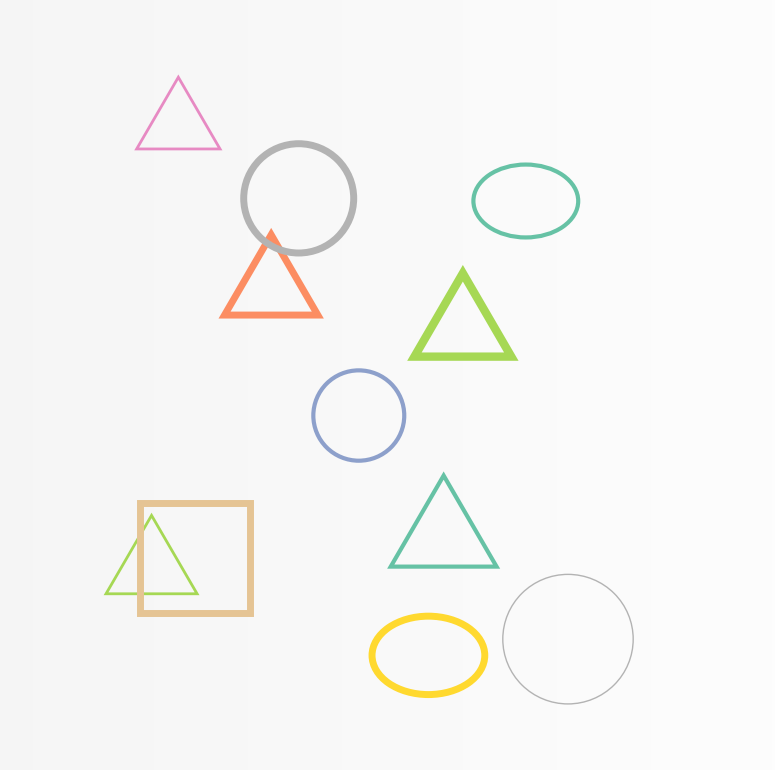[{"shape": "oval", "thickness": 1.5, "radius": 0.34, "center": [0.678, 0.739]}, {"shape": "triangle", "thickness": 1.5, "radius": 0.39, "center": [0.572, 0.304]}, {"shape": "triangle", "thickness": 2.5, "radius": 0.35, "center": [0.35, 0.626]}, {"shape": "circle", "thickness": 1.5, "radius": 0.29, "center": [0.463, 0.46]}, {"shape": "triangle", "thickness": 1, "radius": 0.31, "center": [0.23, 0.838]}, {"shape": "triangle", "thickness": 1, "radius": 0.34, "center": [0.196, 0.263]}, {"shape": "triangle", "thickness": 3, "radius": 0.36, "center": [0.597, 0.573]}, {"shape": "oval", "thickness": 2.5, "radius": 0.36, "center": [0.553, 0.149]}, {"shape": "square", "thickness": 2.5, "radius": 0.36, "center": [0.251, 0.276]}, {"shape": "circle", "thickness": 0.5, "radius": 0.42, "center": [0.733, 0.17]}, {"shape": "circle", "thickness": 2.5, "radius": 0.35, "center": [0.385, 0.742]}]